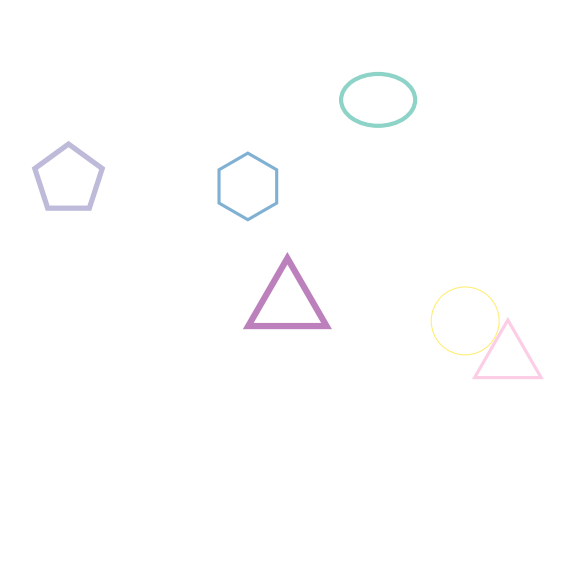[{"shape": "oval", "thickness": 2, "radius": 0.32, "center": [0.655, 0.826]}, {"shape": "pentagon", "thickness": 2.5, "radius": 0.31, "center": [0.119, 0.688]}, {"shape": "hexagon", "thickness": 1.5, "radius": 0.29, "center": [0.429, 0.676]}, {"shape": "triangle", "thickness": 1.5, "radius": 0.33, "center": [0.879, 0.379]}, {"shape": "triangle", "thickness": 3, "radius": 0.39, "center": [0.498, 0.474]}, {"shape": "circle", "thickness": 0.5, "radius": 0.29, "center": [0.805, 0.443]}]